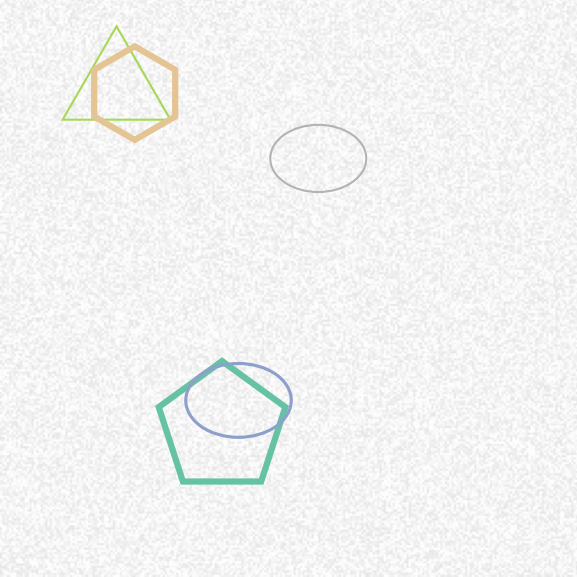[{"shape": "pentagon", "thickness": 3, "radius": 0.58, "center": [0.385, 0.259]}, {"shape": "oval", "thickness": 1.5, "radius": 0.46, "center": [0.413, 0.306]}, {"shape": "triangle", "thickness": 1, "radius": 0.54, "center": [0.202, 0.846]}, {"shape": "hexagon", "thickness": 3, "radius": 0.4, "center": [0.233, 0.838]}, {"shape": "oval", "thickness": 1, "radius": 0.42, "center": [0.551, 0.725]}]